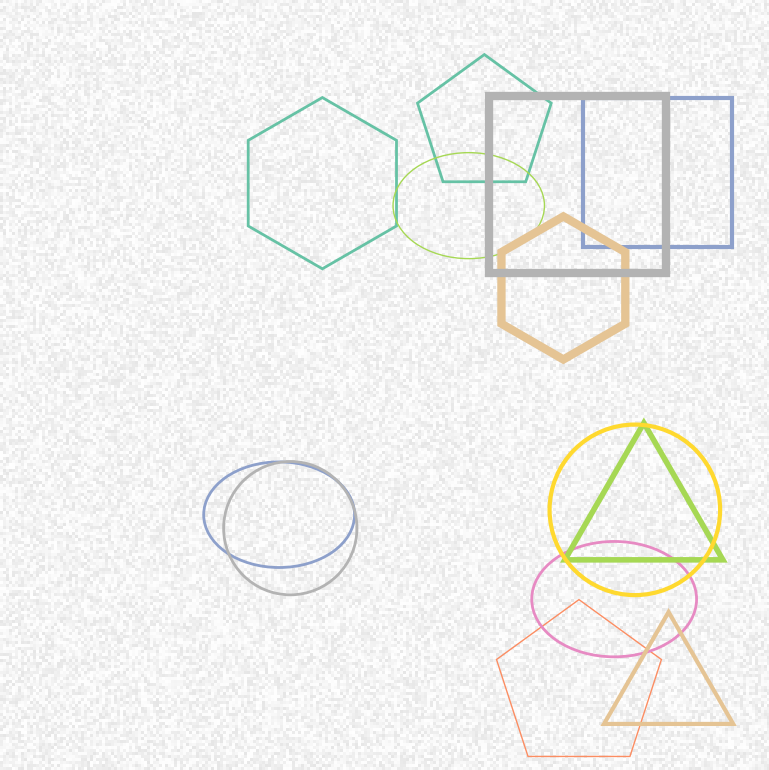[{"shape": "hexagon", "thickness": 1, "radius": 0.56, "center": [0.419, 0.762]}, {"shape": "pentagon", "thickness": 1, "radius": 0.46, "center": [0.629, 0.838]}, {"shape": "pentagon", "thickness": 0.5, "radius": 0.56, "center": [0.752, 0.109]}, {"shape": "square", "thickness": 1.5, "radius": 0.48, "center": [0.854, 0.776]}, {"shape": "oval", "thickness": 1, "radius": 0.49, "center": [0.362, 0.332]}, {"shape": "oval", "thickness": 1, "radius": 0.54, "center": [0.798, 0.222]}, {"shape": "oval", "thickness": 0.5, "radius": 0.49, "center": [0.609, 0.733]}, {"shape": "triangle", "thickness": 2, "radius": 0.59, "center": [0.836, 0.332]}, {"shape": "circle", "thickness": 1.5, "radius": 0.55, "center": [0.824, 0.338]}, {"shape": "triangle", "thickness": 1.5, "radius": 0.48, "center": [0.868, 0.108]}, {"shape": "hexagon", "thickness": 3, "radius": 0.46, "center": [0.732, 0.626]}, {"shape": "circle", "thickness": 1, "radius": 0.43, "center": [0.377, 0.314]}, {"shape": "square", "thickness": 3, "radius": 0.57, "center": [0.75, 0.76]}]